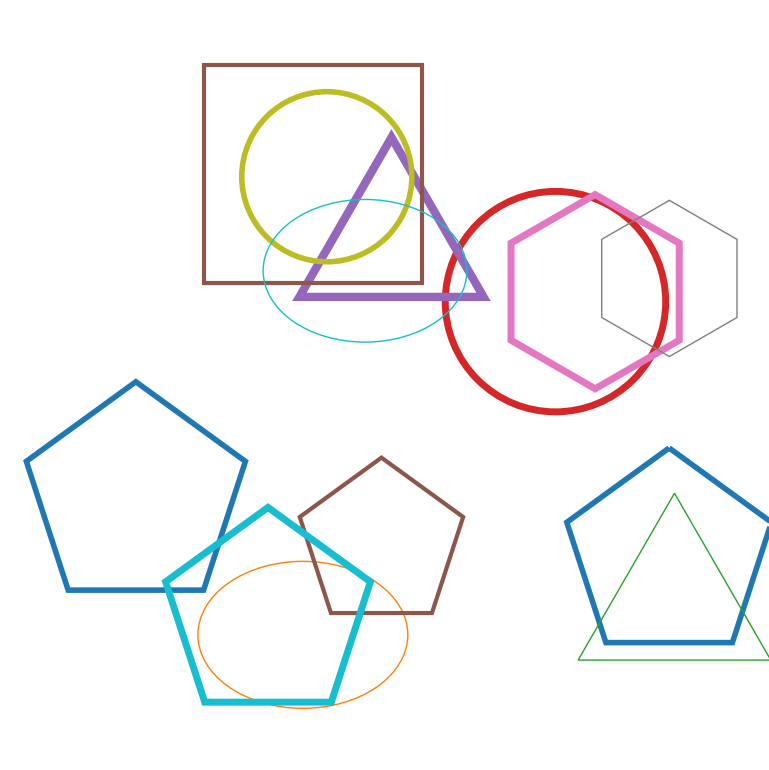[{"shape": "pentagon", "thickness": 2, "radius": 0.7, "center": [0.869, 0.278]}, {"shape": "pentagon", "thickness": 2, "radius": 0.75, "center": [0.176, 0.355]}, {"shape": "oval", "thickness": 0.5, "radius": 0.68, "center": [0.393, 0.176]}, {"shape": "triangle", "thickness": 0.5, "radius": 0.72, "center": [0.876, 0.215]}, {"shape": "circle", "thickness": 2.5, "radius": 0.72, "center": [0.721, 0.608]}, {"shape": "triangle", "thickness": 3, "radius": 0.69, "center": [0.508, 0.683]}, {"shape": "square", "thickness": 1.5, "radius": 0.71, "center": [0.407, 0.774]}, {"shape": "pentagon", "thickness": 1.5, "radius": 0.56, "center": [0.495, 0.294]}, {"shape": "hexagon", "thickness": 2.5, "radius": 0.63, "center": [0.773, 0.621]}, {"shape": "hexagon", "thickness": 0.5, "radius": 0.51, "center": [0.869, 0.638]}, {"shape": "circle", "thickness": 2, "radius": 0.55, "center": [0.424, 0.77]}, {"shape": "oval", "thickness": 0.5, "radius": 0.66, "center": [0.474, 0.648]}, {"shape": "pentagon", "thickness": 2.5, "radius": 0.7, "center": [0.348, 0.201]}]